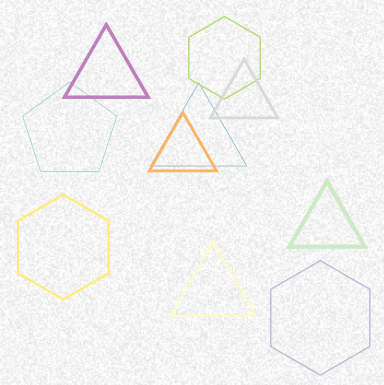[{"shape": "pentagon", "thickness": 0.5, "radius": 0.64, "center": [0.181, 0.658]}, {"shape": "triangle", "thickness": 1, "radius": 0.64, "center": [0.554, 0.244]}, {"shape": "hexagon", "thickness": 1, "radius": 0.74, "center": [0.832, 0.174]}, {"shape": "triangle", "thickness": 0.5, "radius": 0.72, "center": [0.516, 0.641]}, {"shape": "triangle", "thickness": 2, "radius": 0.5, "center": [0.475, 0.607]}, {"shape": "hexagon", "thickness": 1, "radius": 0.54, "center": [0.583, 0.85]}, {"shape": "triangle", "thickness": 2, "radius": 0.51, "center": [0.634, 0.744]}, {"shape": "triangle", "thickness": 2.5, "radius": 0.63, "center": [0.276, 0.81]}, {"shape": "triangle", "thickness": 3, "radius": 0.57, "center": [0.85, 0.416]}, {"shape": "hexagon", "thickness": 1.5, "radius": 0.68, "center": [0.164, 0.358]}]